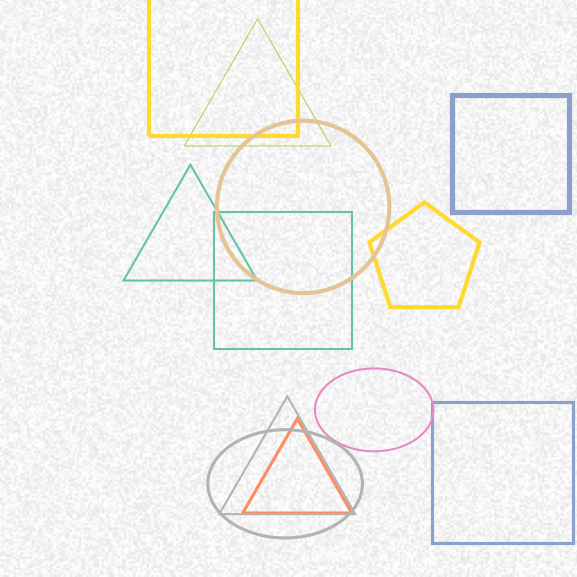[{"shape": "triangle", "thickness": 1, "radius": 0.67, "center": [0.33, 0.58]}, {"shape": "square", "thickness": 1, "radius": 0.59, "center": [0.49, 0.514]}, {"shape": "triangle", "thickness": 1.5, "radius": 0.55, "center": [0.515, 0.165]}, {"shape": "square", "thickness": 1.5, "radius": 0.61, "center": [0.87, 0.181]}, {"shape": "square", "thickness": 2.5, "radius": 0.51, "center": [0.884, 0.733]}, {"shape": "oval", "thickness": 1, "radius": 0.51, "center": [0.648, 0.289]}, {"shape": "triangle", "thickness": 0.5, "radius": 0.73, "center": [0.446, 0.82]}, {"shape": "pentagon", "thickness": 2, "radius": 0.5, "center": [0.735, 0.548]}, {"shape": "square", "thickness": 2, "radius": 0.64, "center": [0.388, 0.893]}, {"shape": "circle", "thickness": 2, "radius": 0.75, "center": [0.525, 0.641]}, {"shape": "oval", "thickness": 1.5, "radius": 0.67, "center": [0.494, 0.161]}, {"shape": "triangle", "thickness": 1, "radius": 0.68, "center": [0.498, 0.177]}]